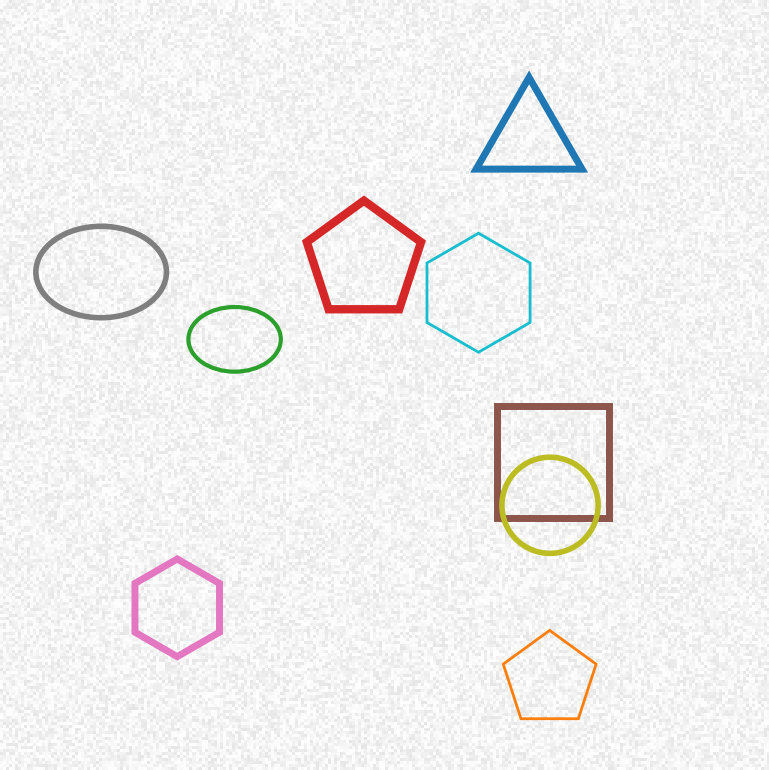[{"shape": "triangle", "thickness": 2.5, "radius": 0.4, "center": [0.687, 0.82]}, {"shape": "pentagon", "thickness": 1, "radius": 0.32, "center": [0.714, 0.118]}, {"shape": "oval", "thickness": 1.5, "radius": 0.3, "center": [0.305, 0.559]}, {"shape": "pentagon", "thickness": 3, "radius": 0.39, "center": [0.473, 0.661]}, {"shape": "square", "thickness": 2.5, "radius": 0.36, "center": [0.718, 0.399]}, {"shape": "hexagon", "thickness": 2.5, "radius": 0.32, "center": [0.23, 0.211]}, {"shape": "oval", "thickness": 2, "radius": 0.42, "center": [0.131, 0.647]}, {"shape": "circle", "thickness": 2, "radius": 0.31, "center": [0.714, 0.344]}, {"shape": "hexagon", "thickness": 1, "radius": 0.39, "center": [0.621, 0.62]}]